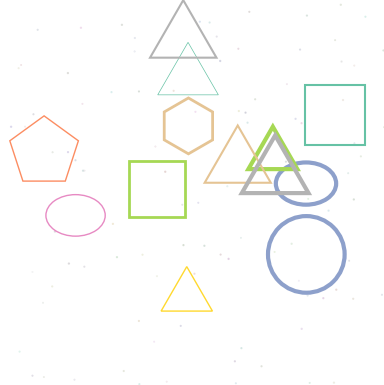[{"shape": "triangle", "thickness": 0.5, "radius": 0.45, "center": [0.488, 0.799]}, {"shape": "square", "thickness": 1.5, "radius": 0.39, "center": [0.871, 0.701]}, {"shape": "pentagon", "thickness": 1, "radius": 0.47, "center": [0.115, 0.605]}, {"shape": "oval", "thickness": 3, "radius": 0.39, "center": [0.795, 0.523]}, {"shape": "circle", "thickness": 3, "radius": 0.5, "center": [0.796, 0.339]}, {"shape": "oval", "thickness": 1, "radius": 0.39, "center": [0.196, 0.441]}, {"shape": "square", "thickness": 2, "radius": 0.36, "center": [0.408, 0.509]}, {"shape": "triangle", "thickness": 3, "radius": 0.37, "center": [0.709, 0.597]}, {"shape": "triangle", "thickness": 1, "radius": 0.38, "center": [0.485, 0.23]}, {"shape": "triangle", "thickness": 1.5, "radius": 0.5, "center": [0.617, 0.575]}, {"shape": "hexagon", "thickness": 2, "radius": 0.36, "center": [0.489, 0.673]}, {"shape": "triangle", "thickness": 3, "radius": 0.5, "center": [0.715, 0.548]}, {"shape": "triangle", "thickness": 1.5, "radius": 0.5, "center": [0.476, 0.9]}]